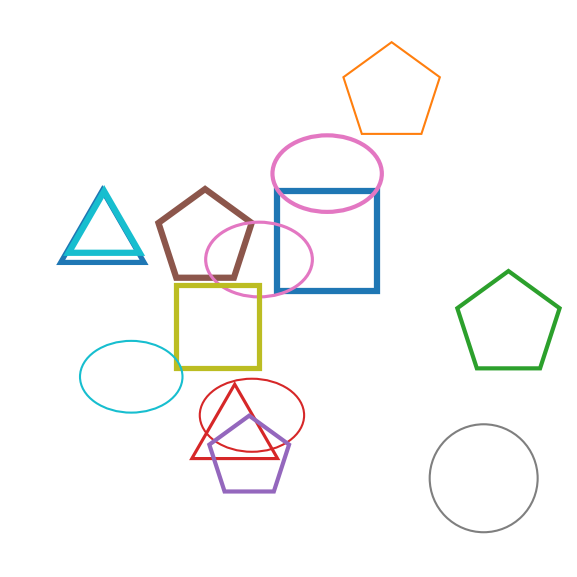[{"shape": "square", "thickness": 3, "radius": 0.43, "center": [0.567, 0.582]}, {"shape": "triangle", "thickness": 2.5, "radius": 0.42, "center": [0.177, 0.586]}, {"shape": "pentagon", "thickness": 1, "radius": 0.44, "center": [0.678, 0.838]}, {"shape": "pentagon", "thickness": 2, "radius": 0.47, "center": [0.88, 0.437]}, {"shape": "triangle", "thickness": 1.5, "radius": 0.43, "center": [0.406, 0.248]}, {"shape": "oval", "thickness": 1, "radius": 0.45, "center": [0.436, 0.28]}, {"shape": "pentagon", "thickness": 2, "radius": 0.36, "center": [0.432, 0.207]}, {"shape": "pentagon", "thickness": 3, "radius": 0.42, "center": [0.355, 0.587]}, {"shape": "oval", "thickness": 2, "radius": 0.47, "center": [0.566, 0.699]}, {"shape": "oval", "thickness": 1.5, "radius": 0.46, "center": [0.449, 0.55]}, {"shape": "circle", "thickness": 1, "radius": 0.47, "center": [0.838, 0.171]}, {"shape": "square", "thickness": 2.5, "radius": 0.36, "center": [0.376, 0.433]}, {"shape": "triangle", "thickness": 3, "radius": 0.36, "center": [0.18, 0.597]}, {"shape": "oval", "thickness": 1, "radius": 0.44, "center": [0.227, 0.347]}]